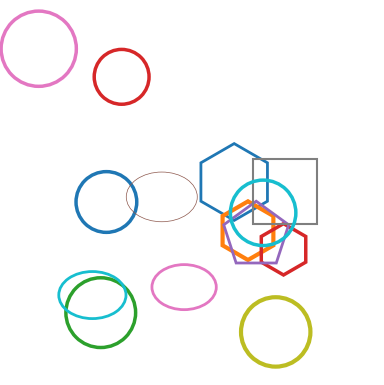[{"shape": "hexagon", "thickness": 2, "radius": 0.5, "center": [0.608, 0.527]}, {"shape": "circle", "thickness": 2.5, "radius": 0.39, "center": [0.276, 0.475]}, {"shape": "hexagon", "thickness": 3, "radius": 0.38, "center": [0.644, 0.401]}, {"shape": "circle", "thickness": 2.5, "radius": 0.45, "center": [0.262, 0.188]}, {"shape": "circle", "thickness": 2.5, "radius": 0.36, "center": [0.316, 0.8]}, {"shape": "hexagon", "thickness": 2.5, "radius": 0.33, "center": [0.736, 0.352]}, {"shape": "pentagon", "thickness": 2, "radius": 0.44, "center": [0.665, 0.389]}, {"shape": "oval", "thickness": 0.5, "radius": 0.46, "center": [0.42, 0.489]}, {"shape": "oval", "thickness": 2, "radius": 0.42, "center": [0.478, 0.254]}, {"shape": "circle", "thickness": 2.5, "radius": 0.49, "center": [0.101, 0.873]}, {"shape": "square", "thickness": 1.5, "radius": 0.42, "center": [0.74, 0.503]}, {"shape": "circle", "thickness": 3, "radius": 0.45, "center": [0.716, 0.138]}, {"shape": "oval", "thickness": 2, "radius": 0.44, "center": [0.24, 0.234]}, {"shape": "circle", "thickness": 2.5, "radius": 0.43, "center": [0.683, 0.447]}]